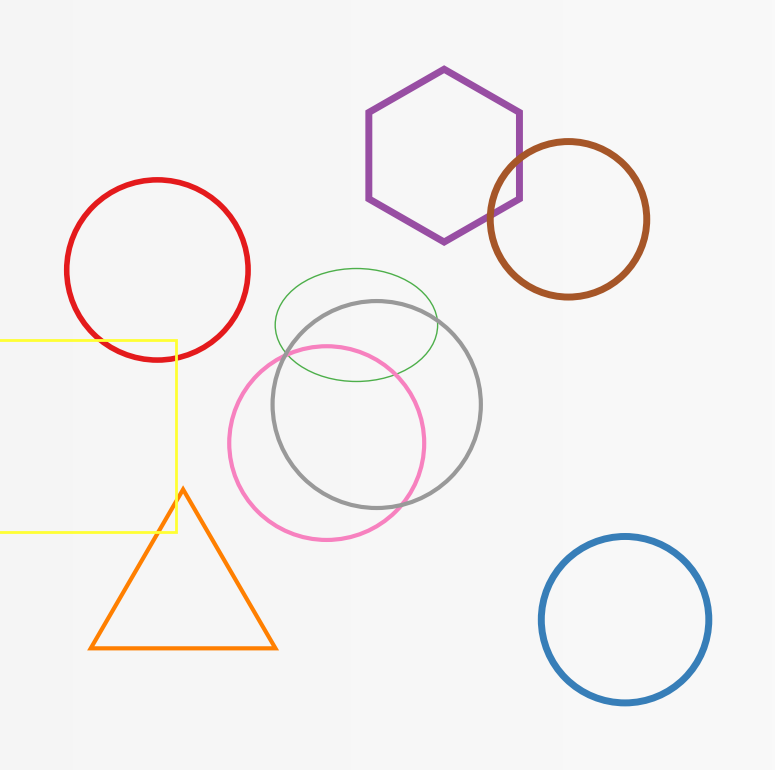[{"shape": "circle", "thickness": 2, "radius": 0.59, "center": [0.203, 0.649]}, {"shape": "circle", "thickness": 2.5, "radius": 0.54, "center": [0.807, 0.195]}, {"shape": "oval", "thickness": 0.5, "radius": 0.52, "center": [0.46, 0.578]}, {"shape": "hexagon", "thickness": 2.5, "radius": 0.56, "center": [0.573, 0.798]}, {"shape": "triangle", "thickness": 1.5, "radius": 0.69, "center": [0.236, 0.227]}, {"shape": "square", "thickness": 1, "radius": 0.62, "center": [0.102, 0.434]}, {"shape": "circle", "thickness": 2.5, "radius": 0.5, "center": [0.734, 0.715]}, {"shape": "circle", "thickness": 1.5, "radius": 0.63, "center": [0.422, 0.425]}, {"shape": "circle", "thickness": 1.5, "radius": 0.67, "center": [0.486, 0.475]}]